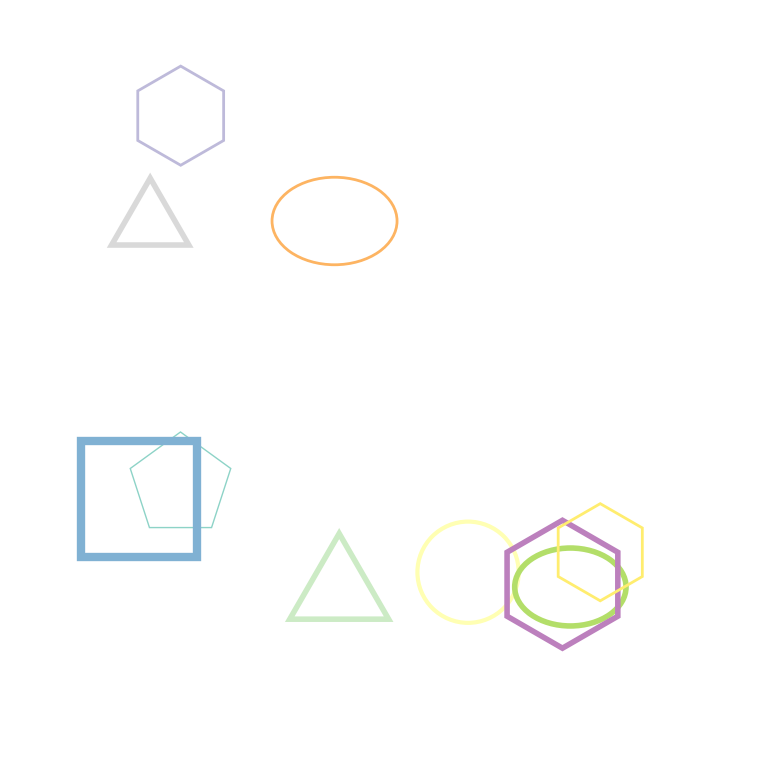[{"shape": "pentagon", "thickness": 0.5, "radius": 0.34, "center": [0.234, 0.37]}, {"shape": "circle", "thickness": 1.5, "radius": 0.33, "center": [0.608, 0.257]}, {"shape": "hexagon", "thickness": 1, "radius": 0.32, "center": [0.235, 0.85]}, {"shape": "square", "thickness": 3, "radius": 0.38, "center": [0.18, 0.352]}, {"shape": "oval", "thickness": 1, "radius": 0.41, "center": [0.434, 0.713]}, {"shape": "oval", "thickness": 2, "radius": 0.36, "center": [0.741, 0.238]}, {"shape": "triangle", "thickness": 2, "radius": 0.29, "center": [0.195, 0.711]}, {"shape": "hexagon", "thickness": 2, "radius": 0.42, "center": [0.73, 0.241]}, {"shape": "triangle", "thickness": 2, "radius": 0.37, "center": [0.441, 0.233]}, {"shape": "hexagon", "thickness": 1, "radius": 0.32, "center": [0.78, 0.283]}]